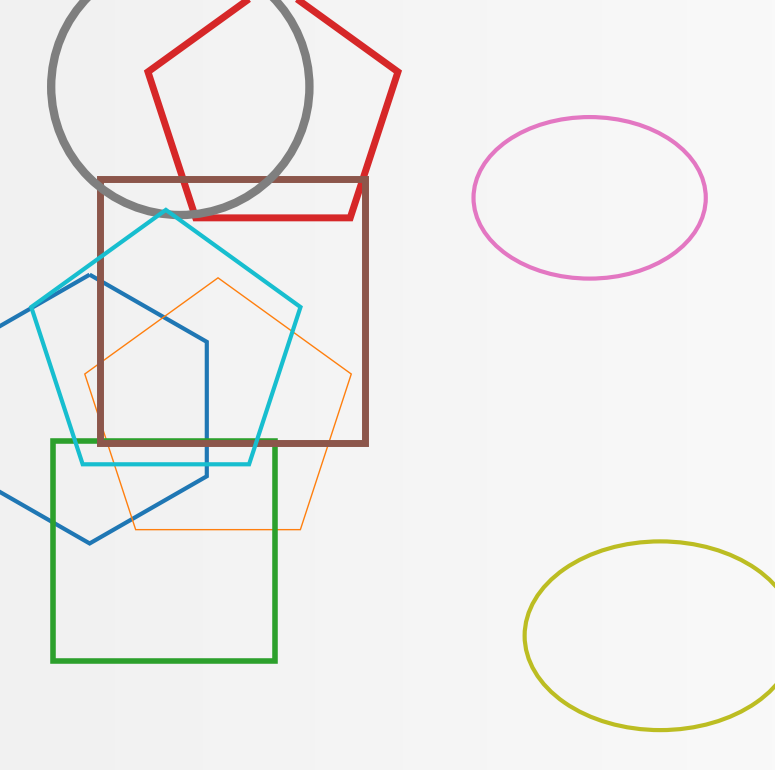[{"shape": "hexagon", "thickness": 1.5, "radius": 0.87, "center": [0.116, 0.469]}, {"shape": "pentagon", "thickness": 0.5, "radius": 0.9, "center": [0.281, 0.458]}, {"shape": "square", "thickness": 2, "radius": 0.71, "center": [0.212, 0.285]}, {"shape": "pentagon", "thickness": 2.5, "radius": 0.85, "center": [0.352, 0.854]}, {"shape": "square", "thickness": 2.5, "radius": 0.86, "center": [0.3, 0.596]}, {"shape": "oval", "thickness": 1.5, "radius": 0.75, "center": [0.761, 0.743]}, {"shape": "circle", "thickness": 3, "radius": 0.83, "center": [0.233, 0.887]}, {"shape": "oval", "thickness": 1.5, "radius": 0.88, "center": [0.852, 0.174]}, {"shape": "pentagon", "thickness": 1.5, "radius": 0.91, "center": [0.214, 0.545]}]